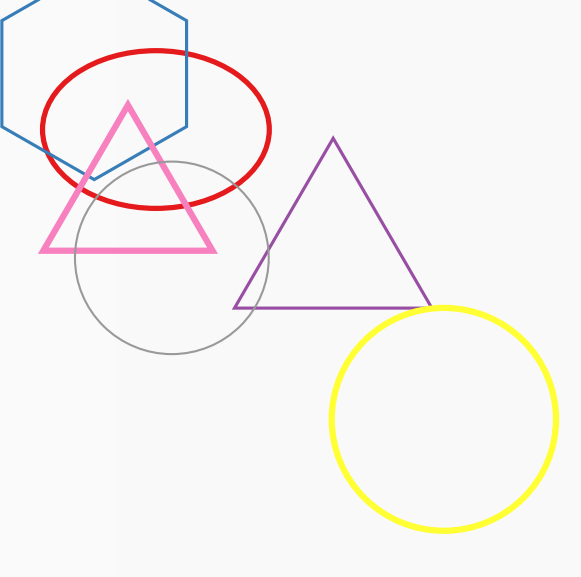[{"shape": "oval", "thickness": 2.5, "radius": 0.98, "center": [0.268, 0.775]}, {"shape": "hexagon", "thickness": 1.5, "radius": 0.92, "center": [0.162, 0.872]}, {"shape": "triangle", "thickness": 1.5, "radius": 0.98, "center": [0.573, 0.564]}, {"shape": "circle", "thickness": 3, "radius": 0.96, "center": [0.764, 0.273]}, {"shape": "triangle", "thickness": 3, "radius": 0.84, "center": [0.22, 0.649]}, {"shape": "circle", "thickness": 1, "radius": 0.83, "center": [0.296, 0.553]}]